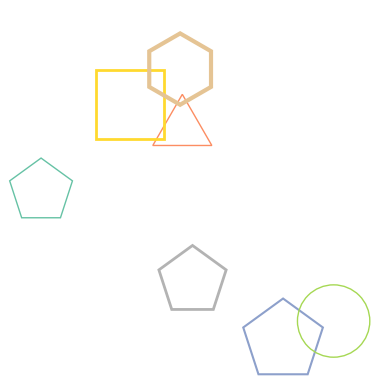[{"shape": "pentagon", "thickness": 1, "radius": 0.43, "center": [0.107, 0.504]}, {"shape": "triangle", "thickness": 1, "radius": 0.44, "center": [0.474, 0.666]}, {"shape": "pentagon", "thickness": 1.5, "radius": 0.54, "center": [0.735, 0.116]}, {"shape": "circle", "thickness": 1, "radius": 0.47, "center": [0.867, 0.166]}, {"shape": "square", "thickness": 2, "radius": 0.45, "center": [0.338, 0.728]}, {"shape": "hexagon", "thickness": 3, "radius": 0.46, "center": [0.468, 0.821]}, {"shape": "pentagon", "thickness": 2, "radius": 0.46, "center": [0.5, 0.271]}]